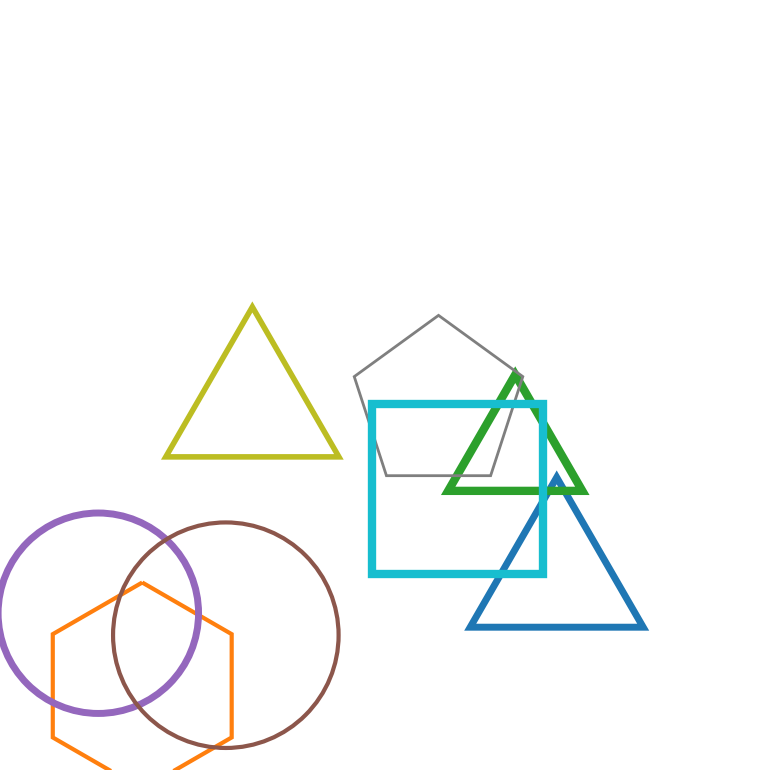[{"shape": "triangle", "thickness": 2.5, "radius": 0.65, "center": [0.723, 0.25]}, {"shape": "hexagon", "thickness": 1.5, "radius": 0.67, "center": [0.185, 0.109]}, {"shape": "triangle", "thickness": 3, "radius": 0.5, "center": [0.669, 0.413]}, {"shape": "circle", "thickness": 2.5, "radius": 0.65, "center": [0.128, 0.204]}, {"shape": "circle", "thickness": 1.5, "radius": 0.73, "center": [0.293, 0.175]}, {"shape": "pentagon", "thickness": 1, "radius": 0.58, "center": [0.57, 0.475]}, {"shape": "triangle", "thickness": 2, "radius": 0.65, "center": [0.328, 0.472]}, {"shape": "square", "thickness": 3, "radius": 0.55, "center": [0.594, 0.365]}]